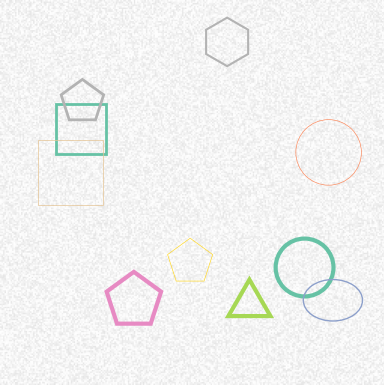[{"shape": "square", "thickness": 2, "radius": 0.32, "center": [0.21, 0.664]}, {"shape": "circle", "thickness": 3, "radius": 0.38, "center": [0.791, 0.305]}, {"shape": "circle", "thickness": 0.5, "radius": 0.43, "center": [0.854, 0.604]}, {"shape": "oval", "thickness": 1, "radius": 0.38, "center": [0.865, 0.22]}, {"shape": "pentagon", "thickness": 3, "radius": 0.37, "center": [0.348, 0.219]}, {"shape": "triangle", "thickness": 3, "radius": 0.32, "center": [0.648, 0.211]}, {"shape": "pentagon", "thickness": 0.5, "radius": 0.31, "center": [0.494, 0.32]}, {"shape": "square", "thickness": 0.5, "radius": 0.42, "center": [0.184, 0.552]}, {"shape": "pentagon", "thickness": 2, "radius": 0.29, "center": [0.214, 0.736]}, {"shape": "hexagon", "thickness": 1.5, "radius": 0.32, "center": [0.59, 0.891]}]